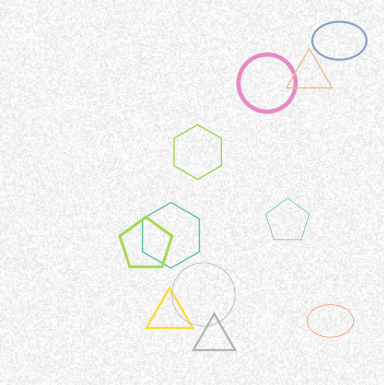[{"shape": "pentagon", "thickness": 0.5, "radius": 0.3, "center": [0.747, 0.425]}, {"shape": "hexagon", "thickness": 1, "radius": 0.43, "center": [0.444, 0.389]}, {"shape": "oval", "thickness": 0.5, "radius": 0.3, "center": [0.858, 0.166]}, {"shape": "oval", "thickness": 1.5, "radius": 0.35, "center": [0.882, 0.894]}, {"shape": "circle", "thickness": 3, "radius": 0.37, "center": [0.694, 0.784]}, {"shape": "hexagon", "thickness": 1, "radius": 0.36, "center": [0.513, 0.605]}, {"shape": "pentagon", "thickness": 2, "radius": 0.36, "center": [0.379, 0.365]}, {"shape": "triangle", "thickness": 1.5, "radius": 0.35, "center": [0.44, 0.183]}, {"shape": "triangle", "thickness": 1, "radius": 0.34, "center": [0.803, 0.806]}, {"shape": "triangle", "thickness": 1.5, "radius": 0.31, "center": [0.557, 0.122]}, {"shape": "circle", "thickness": 0.5, "radius": 0.41, "center": [0.528, 0.235]}]